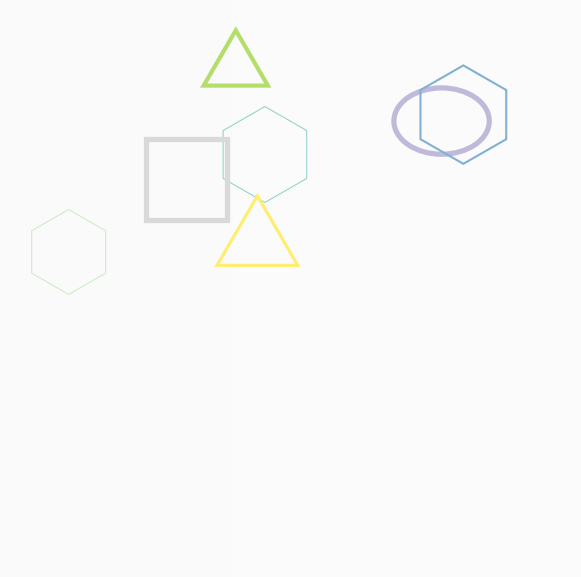[{"shape": "hexagon", "thickness": 0.5, "radius": 0.42, "center": [0.456, 0.732]}, {"shape": "oval", "thickness": 2.5, "radius": 0.41, "center": [0.76, 0.789]}, {"shape": "hexagon", "thickness": 1, "radius": 0.43, "center": [0.797, 0.801]}, {"shape": "triangle", "thickness": 2, "radius": 0.32, "center": [0.406, 0.883]}, {"shape": "square", "thickness": 2.5, "radius": 0.35, "center": [0.32, 0.688]}, {"shape": "hexagon", "thickness": 0.5, "radius": 0.37, "center": [0.118, 0.563]}, {"shape": "triangle", "thickness": 1.5, "radius": 0.4, "center": [0.443, 0.58]}]